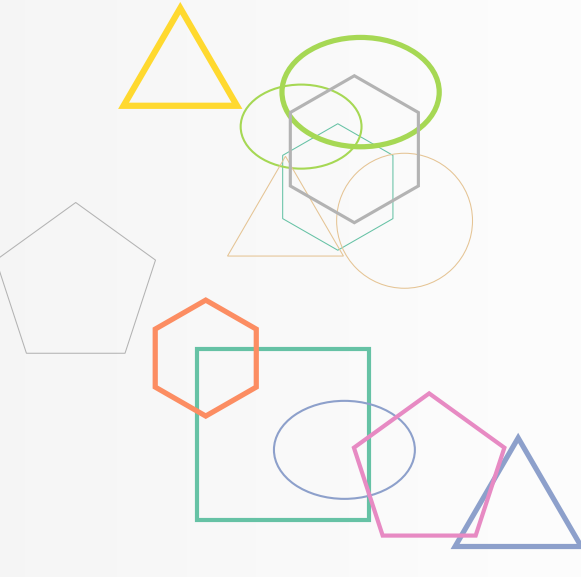[{"shape": "hexagon", "thickness": 0.5, "radius": 0.55, "center": [0.581, 0.675]}, {"shape": "square", "thickness": 2, "radius": 0.74, "center": [0.486, 0.247]}, {"shape": "hexagon", "thickness": 2.5, "radius": 0.5, "center": [0.354, 0.379]}, {"shape": "oval", "thickness": 1, "radius": 0.61, "center": [0.593, 0.22]}, {"shape": "triangle", "thickness": 2.5, "radius": 0.63, "center": [0.891, 0.115]}, {"shape": "pentagon", "thickness": 2, "radius": 0.68, "center": [0.738, 0.182]}, {"shape": "oval", "thickness": 2.5, "radius": 0.68, "center": [0.62, 0.84]}, {"shape": "oval", "thickness": 1, "radius": 0.52, "center": [0.518, 0.78]}, {"shape": "triangle", "thickness": 3, "radius": 0.56, "center": [0.31, 0.872]}, {"shape": "triangle", "thickness": 0.5, "radius": 0.58, "center": [0.491, 0.613]}, {"shape": "circle", "thickness": 0.5, "radius": 0.58, "center": [0.696, 0.617]}, {"shape": "pentagon", "thickness": 0.5, "radius": 0.72, "center": [0.13, 0.504]}, {"shape": "hexagon", "thickness": 1.5, "radius": 0.64, "center": [0.61, 0.741]}]